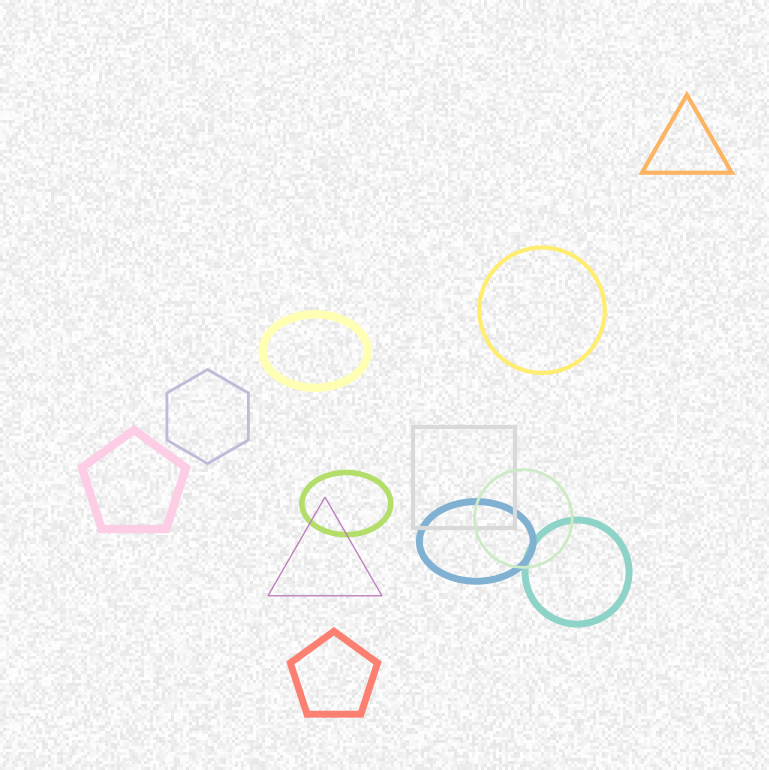[{"shape": "circle", "thickness": 2.5, "radius": 0.34, "center": [0.749, 0.257]}, {"shape": "oval", "thickness": 3, "radius": 0.34, "center": [0.409, 0.544]}, {"shape": "hexagon", "thickness": 1, "radius": 0.31, "center": [0.27, 0.459]}, {"shape": "pentagon", "thickness": 2.5, "radius": 0.3, "center": [0.434, 0.121]}, {"shape": "oval", "thickness": 2.5, "radius": 0.37, "center": [0.619, 0.297]}, {"shape": "triangle", "thickness": 1.5, "radius": 0.34, "center": [0.892, 0.809]}, {"shape": "oval", "thickness": 2, "radius": 0.29, "center": [0.45, 0.346]}, {"shape": "pentagon", "thickness": 3, "radius": 0.36, "center": [0.174, 0.371]}, {"shape": "square", "thickness": 1.5, "radius": 0.33, "center": [0.602, 0.38]}, {"shape": "triangle", "thickness": 0.5, "radius": 0.43, "center": [0.422, 0.269]}, {"shape": "circle", "thickness": 1, "radius": 0.32, "center": [0.68, 0.327]}, {"shape": "circle", "thickness": 1.5, "radius": 0.41, "center": [0.704, 0.597]}]